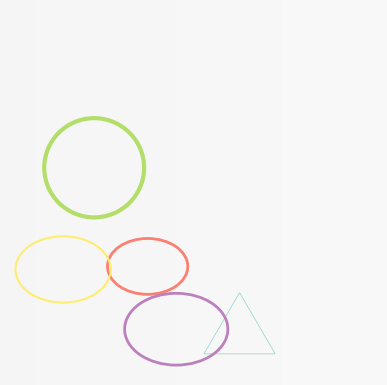[{"shape": "triangle", "thickness": 0.5, "radius": 0.53, "center": [0.618, 0.134]}, {"shape": "oval", "thickness": 2, "radius": 0.52, "center": [0.381, 0.308]}, {"shape": "circle", "thickness": 3, "radius": 0.64, "center": [0.243, 0.564]}, {"shape": "oval", "thickness": 2, "radius": 0.67, "center": [0.455, 0.145]}, {"shape": "oval", "thickness": 1.5, "radius": 0.61, "center": [0.163, 0.3]}]